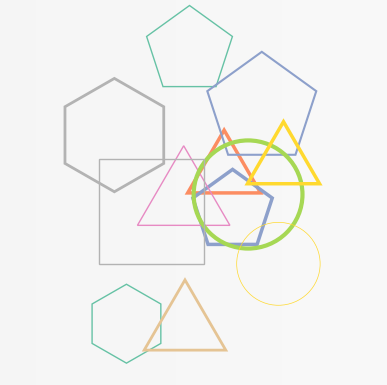[{"shape": "pentagon", "thickness": 1, "radius": 0.58, "center": [0.489, 0.869]}, {"shape": "hexagon", "thickness": 1, "radius": 0.51, "center": [0.326, 0.159]}, {"shape": "triangle", "thickness": 2.5, "radius": 0.54, "center": [0.578, 0.553]}, {"shape": "pentagon", "thickness": 1.5, "radius": 0.74, "center": [0.676, 0.718]}, {"shape": "pentagon", "thickness": 2.5, "radius": 0.54, "center": [0.6, 0.452]}, {"shape": "triangle", "thickness": 1, "radius": 0.69, "center": [0.474, 0.484]}, {"shape": "circle", "thickness": 3, "radius": 0.7, "center": [0.64, 0.495]}, {"shape": "triangle", "thickness": 2.5, "radius": 0.54, "center": [0.732, 0.576]}, {"shape": "circle", "thickness": 0.5, "radius": 0.54, "center": [0.718, 0.315]}, {"shape": "triangle", "thickness": 2, "radius": 0.61, "center": [0.477, 0.151]}, {"shape": "hexagon", "thickness": 2, "radius": 0.74, "center": [0.295, 0.649]}, {"shape": "square", "thickness": 1, "radius": 0.68, "center": [0.391, 0.451]}]